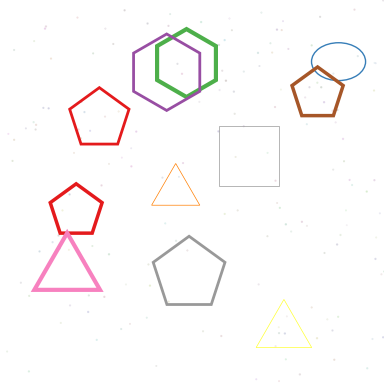[{"shape": "pentagon", "thickness": 2, "radius": 0.41, "center": [0.258, 0.691]}, {"shape": "pentagon", "thickness": 2.5, "radius": 0.35, "center": [0.198, 0.452]}, {"shape": "oval", "thickness": 1, "radius": 0.35, "center": [0.879, 0.84]}, {"shape": "hexagon", "thickness": 3, "radius": 0.44, "center": [0.484, 0.836]}, {"shape": "hexagon", "thickness": 2, "radius": 0.5, "center": [0.433, 0.812]}, {"shape": "triangle", "thickness": 0.5, "radius": 0.36, "center": [0.456, 0.503]}, {"shape": "triangle", "thickness": 0.5, "radius": 0.42, "center": [0.737, 0.139]}, {"shape": "pentagon", "thickness": 2.5, "radius": 0.35, "center": [0.825, 0.756]}, {"shape": "triangle", "thickness": 3, "radius": 0.49, "center": [0.175, 0.296]}, {"shape": "square", "thickness": 0.5, "radius": 0.39, "center": [0.647, 0.595]}, {"shape": "pentagon", "thickness": 2, "radius": 0.49, "center": [0.491, 0.288]}]